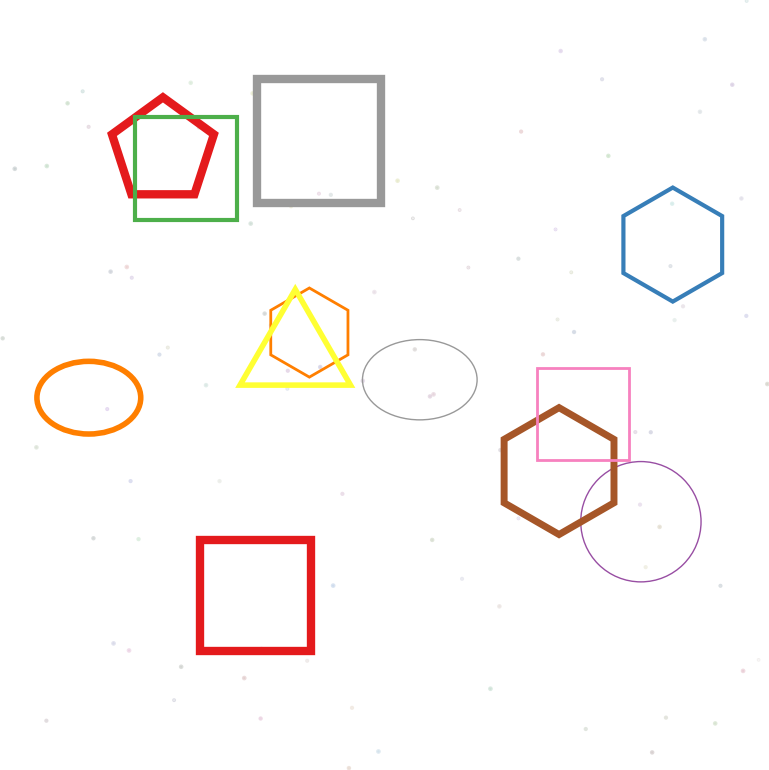[{"shape": "pentagon", "thickness": 3, "radius": 0.35, "center": [0.212, 0.804]}, {"shape": "square", "thickness": 3, "radius": 0.36, "center": [0.332, 0.226]}, {"shape": "hexagon", "thickness": 1.5, "radius": 0.37, "center": [0.874, 0.682]}, {"shape": "square", "thickness": 1.5, "radius": 0.33, "center": [0.242, 0.781]}, {"shape": "circle", "thickness": 0.5, "radius": 0.39, "center": [0.832, 0.322]}, {"shape": "oval", "thickness": 2, "radius": 0.34, "center": [0.115, 0.484]}, {"shape": "hexagon", "thickness": 1, "radius": 0.29, "center": [0.402, 0.568]}, {"shape": "triangle", "thickness": 2, "radius": 0.41, "center": [0.383, 0.541]}, {"shape": "hexagon", "thickness": 2.5, "radius": 0.41, "center": [0.726, 0.388]}, {"shape": "square", "thickness": 1, "radius": 0.3, "center": [0.758, 0.462]}, {"shape": "oval", "thickness": 0.5, "radius": 0.37, "center": [0.545, 0.507]}, {"shape": "square", "thickness": 3, "radius": 0.4, "center": [0.414, 0.817]}]